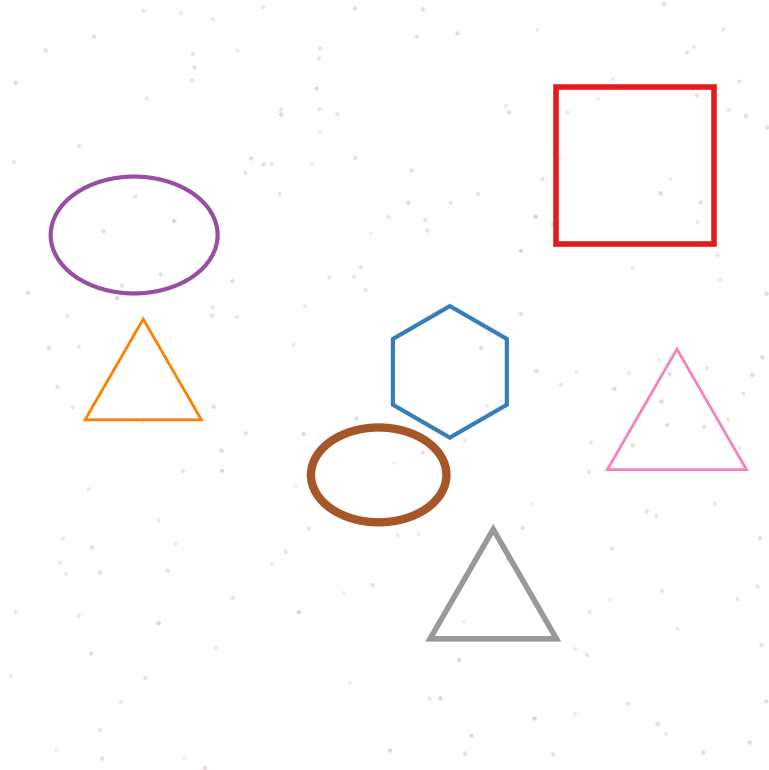[{"shape": "square", "thickness": 2, "radius": 0.51, "center": [0.825, 0.785]}, {"shape": "hexagon", "thickness": 1.5, "radius": 0.43, "center": [0.584, 0.517]}, {"shape": "oval", "thickness": 1.5, "radius": 0.54, "center": [0.174, 0.695]}, {"shape": "triangle", "thickness": 1, "radius": 0.44, "center": [0.186, 0.498]}, {"shape": "oval", "thickness": 3, "radius": 0.44, "center": [0.492, 0.383]}, {"shape": "triangle", "thickness": 1, "radius": 0.52, "center": [0.879, 0.442]}, {"shape": "triangle", "thickness": 2, "radius": 0.47, "center": [0.641, 0.218]}]